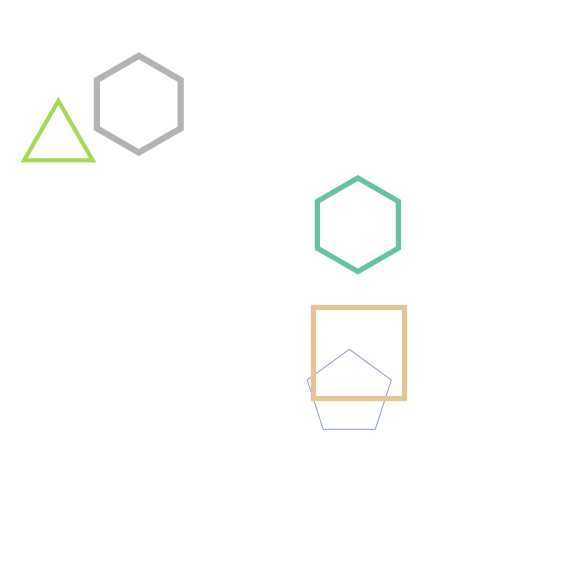[{"shape": "hexagon", "thickness": 2.5, "radius": 0.41, "center": [0.62, 0.61]}, {"shape": "pentagon", "thickness": 0.5, "radius": 0.38, "center": [0.605, 0.318]}, {"shape": "triangle", "thickness": 2, "radius": 0.34, "center": [0.101, 0.756]}, {"shape": "square", "thickness": 2.5, "radius": 0.39, "center": [0.62, 0.388]}, {"shape": "hexagon", "thickness": 3, "radius": 0.42, "center": [0.24, 0.819]}]